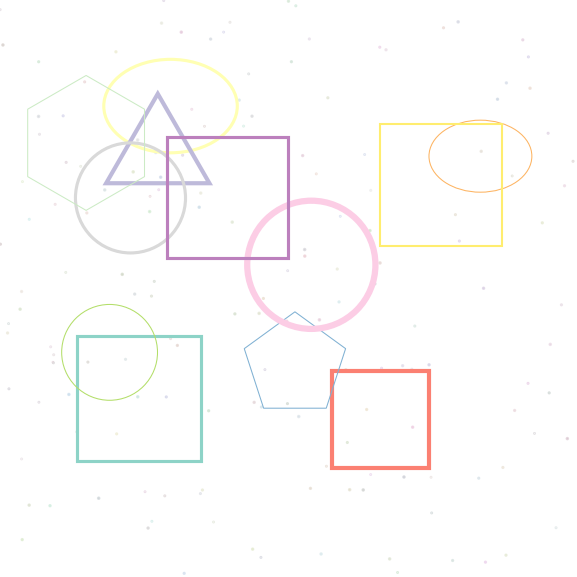[{"shape": "square", "thickness": 1.5, "radius": 0.54, "center": [0.241, 0.309]}, {"shape": "oval", "thickness": 1.5, "radius": 0.58, "center": [0.295, 0.815]}, {"shape": "triangle", "thickness": 2, "radius": 0.52, "center": [0.273, 0.733]}, {"shape": "square", "thickness": 2, "radius": 0.42, "center": [0.659, 0.273]}, {"shape": "pentagon", "thickness": 0.5, "radius": 0.46, "center": [0.511, 0.367]}, {"shape": "oval", "thickness": 0.5, "radius": 0.45, "center": [0.832, 0.729]}, {"shape": "circle", "thickness": 0.5, "radius": 0.41, "center": [0.19, 0.389]}, {"shape": "circle", "thickness": 3, "radius": 0.56, "center": [0.539, 0.541]}, {"shape": "circle", "thickness": 1.5, "radius": 0.48, "center": [0.226, 0.656]}, {"shape": "square", "thickness": 1.5, "radius": 0.53, "center": [0.394, 0.658]}, {"shape": "hexagon", "thickness": 0.5, "radius": 0.58, "center": [0.149, 0.752]}, {"shape": "square", "thickness": 1, "radius": 0.53, "center": [0.763, 0.679]}]